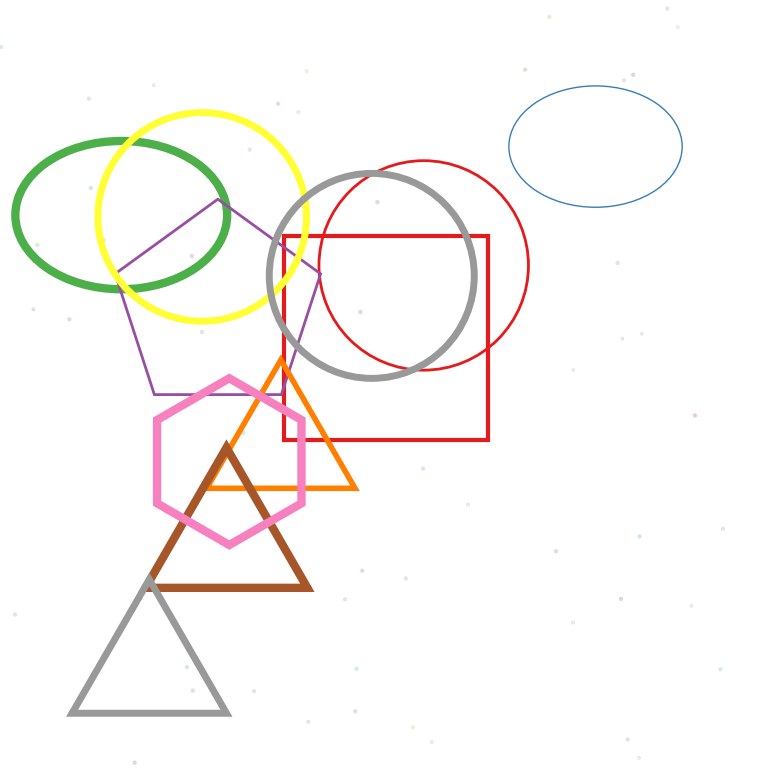[{"shape": "square", "thickness": 1.5, "radius": 0.66, "center": [0.502, 0.561]}, {"shape": "circle", "thickness": 1, "radius": 0.68, "center": [0.55, 0.655]}, {"shape": "oval", "thickness": 0.5, "radius": 0.56, "center": [0.773, 0.81]}, {"shape": "oval", "thickness": 3, "radius": 0.69, "center": [0.157, 0.721]}, {"shape": "pentagon", "thickness": 1, "radius": 0.7, "center": [0.283, 0.601]}, {"shape": "triangle", "thickness": 2, "radius": 0.56, "center": [0.365, 0.421]}, {"shape": "circle", "thickness": 2.5, "radius": 0.68, "center": [0.263, 0.718]}, {"shape": "triangle", "thickness": 3, "radius": 0.61, "center": [0.294, 0.297]}, {"shape": "hexagon", "thickness": 3, "radius": 0.54, "center": [0.298, 0.4]}, {"shape": "triangle", "thickness": 2.5, "radius": 0.58, "center": [0.194, 0.132]}, {"shape": "circle", "thickness": 2.5, "radius": 0.67, "center": [0.483, 0.642]}]